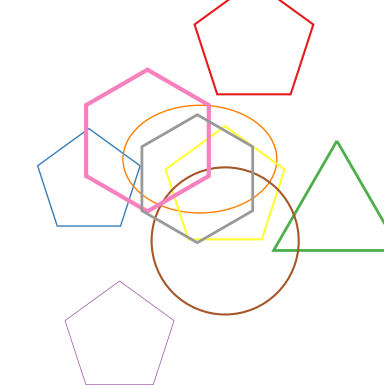[{"shape": "pentagon", "thickness": 1.5, "radius": 0.81, "center": [0.66, 0.886]}, {"shape": "pentagon", "thickness": 1, "radius": 0.7, "center": [0.231, 0.526]}, {"shape": "triangle", "thickness": 2, "radius": 0.95, "center": [0.875, 0.444]}, {"shape": "pentagon", "thickness": 0.5, "radius": 0.74, "center": [0.311, 0.121]}, {"shape": "oval", "thickness": 1, "radius": 1.0, "center": [0.519, 0.587]}, {"shape": "pentagon", "thickness": 1.5, "radius": 0.81, "center": [0.585, 0.51]}, {"shape": "circle", "thickness": 1.5, "radius": 0.96, "center": [0.585, 0.374]}, {"shape": "hexagon", "thickness": 3, "radius": 0.92, "center": [0.383, 0.635]}, {"shape": "hexagon", "thickness": 2, "radius": 0.83, "center": [0.512, 0.536]}]